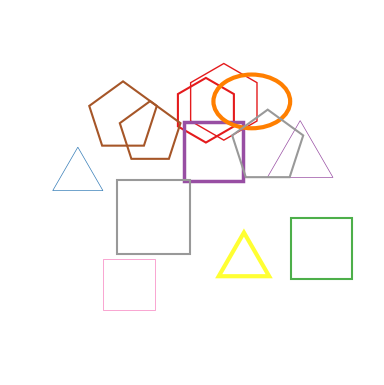[{"shape": "hexagon", "thickness": 1.5, "radius": 0.42, "center": [0.535, 0.714]}, {"shape": "hexagon", "thickness": 1, "radius": 0.5, "center": [0.581, 0.736]}, {"shape": "triangle", "thickness": 0.5, "radius": 0.38, "center": [0.202, 0.543]}, {"shape": "square", "thickness": 1.5, "radius": 0.4, "center": [0.835, 0.355]}, {"shape": "triangle", "thickness": 0.5, "radius": 0.49, "center": [0.78, 0.588]}, {"shape": "square", "thickness": 2.5, "radius": 0.38, "center": [0.554, 0.606]}, {"shape": "oval", "thickness": 3, "radius": 0.5, "center": [0.654, 0.737]}, {"shape": "triangle", "thickness": 3, "radius": 0.38, "center": [0.634, 0.32]}, {"shape": "pentagon", "thickness": 1.5, "radius": 0.46, "center": [0.32, 0.696]}, {"shape": "pentagon", "thickness": 1.5, "radius": 0.41, "center": [0.39, 0.654]}, {"shape": "square", "thickness": 0.5, "radius": 0.33, "center": [0.335, 0.26]}, {"shape": "square", "thickness": 1.5, "radius": 0.48, "center": [0.398, 0.436]}, {"shape": "pentagon", "thickness": 1.5, "radius": 0.48, "center": [0.695, 0.618]}]